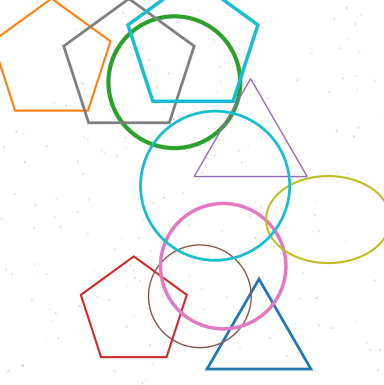[{"shape": "triangle", "thickness": 2, "radius": 0.78, "center": [0.673, 0.119]}, {"shape": "pentagon", "thickness": 1.5, "radius": 0.8, "center": [0.134, 0.843]}, {"shape": "circle", "thickness": 3, "radius": 0.86, "center": [0.453, 0.786]}, {"shape": "pentagon", "thickness": 1.5, "radius": 0.72, "center": [0.348, 0.189]}, {"shape": "triangle", "thickness": 1, "radius": 0.85, "center": [0.651, 0.626]}, {"shape": "circle", "thickness": 1, "radius": 0.67, "center": [0.519, 0.23]}, {"shape": "circle", "thickness": 2.5, "radius": 0.81, "center": [0.58, 0.309]}, {"shape": "pentagon", "thickness": 2, "radius": 0.89, "center": [0.335, 0.825]}, {"shape": "oval", "thickness": 1.5, "radius": 0.81, "center": [0.853, 0.43]}, {"shape": "pentagon", "thickness": 2.5, "radius": 0.89, "center": [0.501, 0.88]}, {"shape": "circle", "thickness": 2, "radius": 0.97, "center": [0.559, 0.518]}]